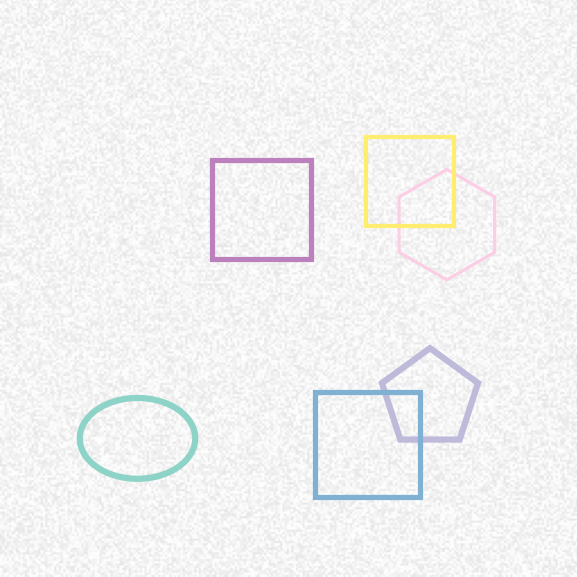[{"shape": "oval", "thickness": 3, "radius": 0.5, "center": [0.238, 0.24]}, {"shape": "pentagon", "thickness": 3, "radius": 0.44, "center": [0.745, 0.309]}, {"shape": "square", "thickness": 2.5, "radius": 0.45, "center": [0.637, 0.229]}, {"shape": "hexagon", "thickness": 1.5, "radius": 0.48, "center": [0.774, 0.61]}, {"shape": "square", "thickness": 2.5, "radius": 0.43, "center": [0.453, 0.637]}, {"shape": "square", "thickness": 2, "radius": 0.38, "center": [0.71, 0.685]}]